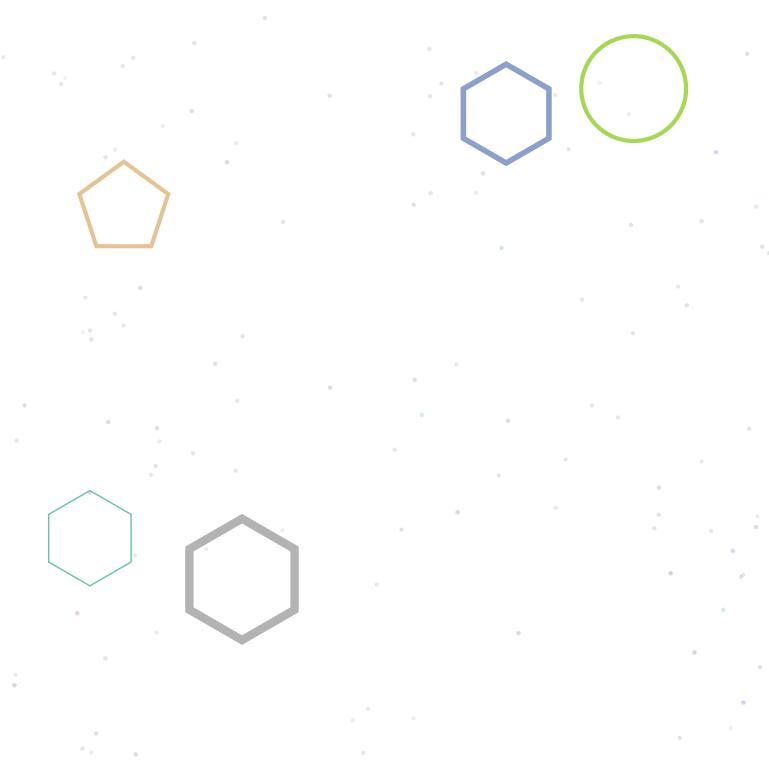[{"shape": "hexagon", "thickness": 0.5, "radius": 0.31, "center": [0.117, 0.301]}, {"shape": "hexagon", "thickness": 2, "radius": 0.32, "center": [0.657, 0.852]}, {"shape": "circle", "thickness": 1.5, "radius": 0.34, "center": [0.823, 0.885]}, {"shape": "pentagon", "thickness": 1.5, "radius": 0.3, "center": [0.161, 0.729]}, {"shape": "hexagon", "thickness": 3, "radius": 0.39, "center": [0.314, 0.248]}]